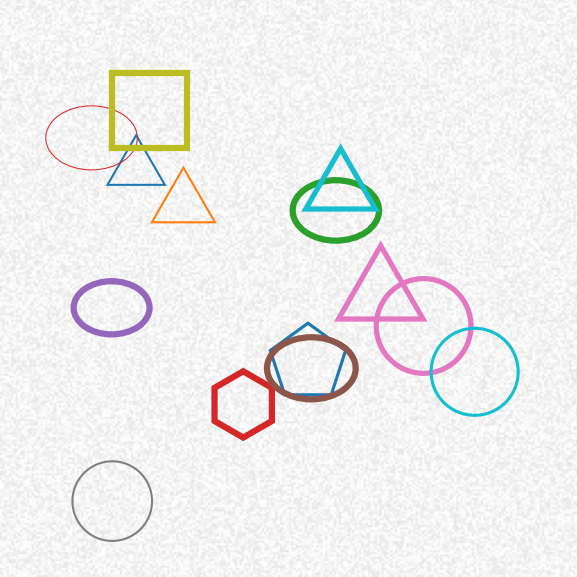[{"shape": "pentagon", "thickness": 1.5, "radius": 0.34, "center": [0.533, 0.371]}, {"shape": "triangle", "thickness": 1, "radius": 0.29, "center": [0.236, 0.708]}, {"shape": "triangle", "thickness": 1, "radius": 0.32, "center": [0.318, 0.646]}, {"shape": "oval", "thickness": 3, "radius": 0.37, "center": [0.582, 0.635]}, {"shape": "oval", "thickness": 0.5, "radius": 0.4, "center": [0.158, 0.76]}, {"shape": "hexagon", "thickness": 3, "radius": 0.29, "center": [0.421, 0.299]}, {"shape": "oval", "thickness": 3, "radius": 0.33, "center": [0.193, 0.466]}, {"shape": "oval", "thickness": 3, "radius": 0.38, "center": [0.539, 0.361]}, {"shape": "triangle", "thickness": 2.5, "radius": 0.42, "center": [0.659, 0.489]}, {"shape": "circle", "thickness": 2.5, "radius": 0.41, "center": [0.734, 0.435]}, {"shape": "circle", "thickness": 1, "radius": 0.34, "center": [0.194, 0.131]}, {"shape": "square", "thickness": 3, "radius": 0.32, "center": [0.259, 0.808]}, {"shape": "circle", "thickness": 1.5, "radius": 0.38, "center": [0.822, 0.355]}, {"shape": "triangle", "thickness": 2.5, "radius": 0.35, "center": [0.59, 0.672]}]